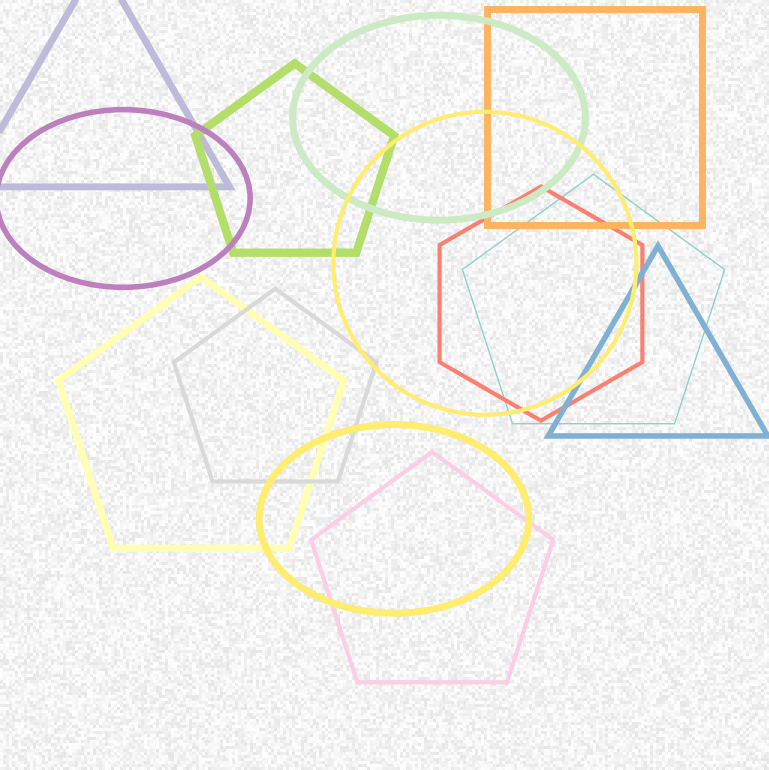[{"shape": "pentagon", "thickness": 0.5, "radius": 0.9, "center": [0.771, 0.595]}, {"shape": "pentagon", "thickness": 2.5, "radius": 0.97, "center": [0.261, 0.446]}, {"shape": "triangle", "thickness": 2.5, "radius": 0.98, "center": [0.128, 0.856]}, {"shape": "hexagon", "thickness": 1.5, "radius": 0.76, "center": [0.703, 0.606]}, {"shape": "triangle", "thickness": 2, "radius": 0.82, "center": [0.855, 0.516]}, {"shape": "square", "thickness": 2.5, "radius": 0.7, "center": [0.772, 0.848]}, {"shape": "pentagon", "thickness": 3, "radius": 0.68, "center": [0.383, 0.782]}, {"shape": "pentagon", "thickness": 1.5, "radius": 0.83, "center": [0.561, 0.248]}, {"shape": "pentagon", "thickness": 1.5, "radius": 0.69, "center": [0.357, 0.487]}, {"shape": "oval", "thickness": 2, "radius": 0.82, "center": [0.16, 0.742]}, {"shape": "oval", "thickness": 2.5, "radius": 0.95, "center": [0.57, 0.847]}, {"shape": "oval", "thickness": 2.5, "radius": 0.87, "center": [0.512, 0.326]}, {"shape": "circle", "thickness": 1.5, "radius": 0.98, "center": [0.63, 0.658]}]